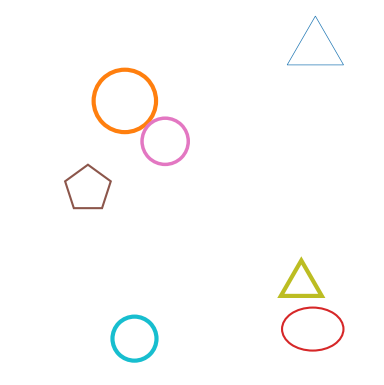[{"shape": "triangle", "thickness": 0.5, "radius": 0.42, "center": [0.819, 0.874]}, {"shape": "circle", "thickness": 3, "radius": 0.41, "center": [0.324, 0.738]}, {"shape": "oval", "thickness": 1.5, "radius": 0.4, "center": [0.812, 0.145]}, {"shape": "pentagon", "thickness": 1.5, "radius": 0.31, "center": [0.228, 0.51]}, {"shape": "circle", "thickness": 2.5, "radius": 0.3, "center": [0.429, 0.633]}, {"shape": "triangle", "thickness": 3, "radius": 0.31, "center": [0.783, 0.262]}, {"shape": "circle", "thickness": 3, "radius": 0.29, "center": [0.349, 0.12]}]